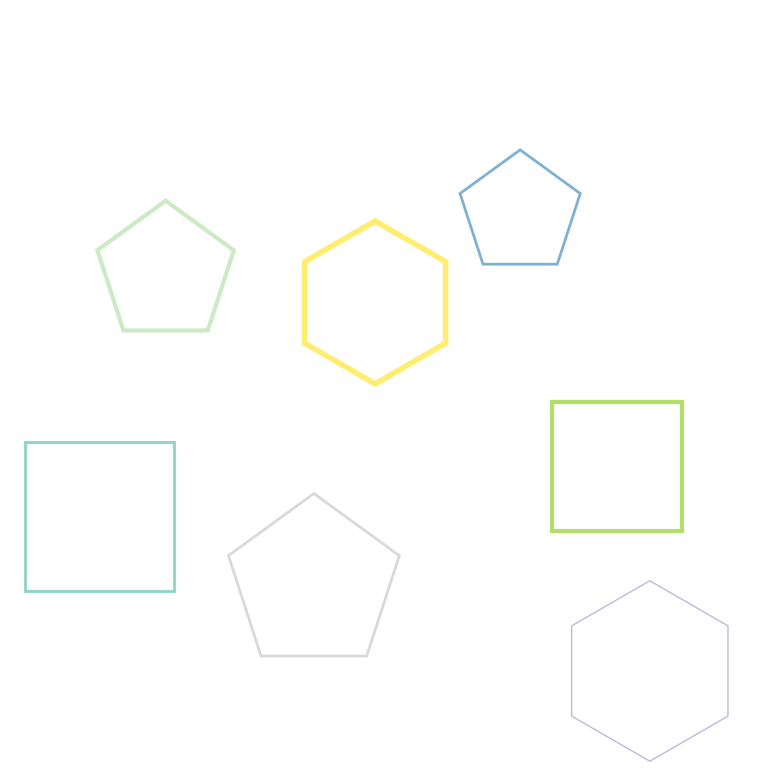[{"shape": "square", "thickness": 1, "radius": 0.48, "center": [0.129, 0.329]}, {"shape": "hexagon", "thickness": 0.5, "radius": 0.59, "center": [0.844, 0.129]}, {"shape": "pentagon", "thickness": 1, "radius": 0.41, "center": [0.676, 0.723]}, {"shape": "square", "thickness": 1.5, "radius": 0.42, "center": [0.801, 0.394]}, {"shape": "pentagon", "thickness": 1, "radius": 0.58, "center": [0.408, 0.242]}, {"shape": "pentagon", "thickness": 1.5, "radius": 0.47, "center": [0.215, 0.646]}, {"shape": "hexagon", "thickness": 2, "radius": 0.53, "center": [0.487, 0.607]}]